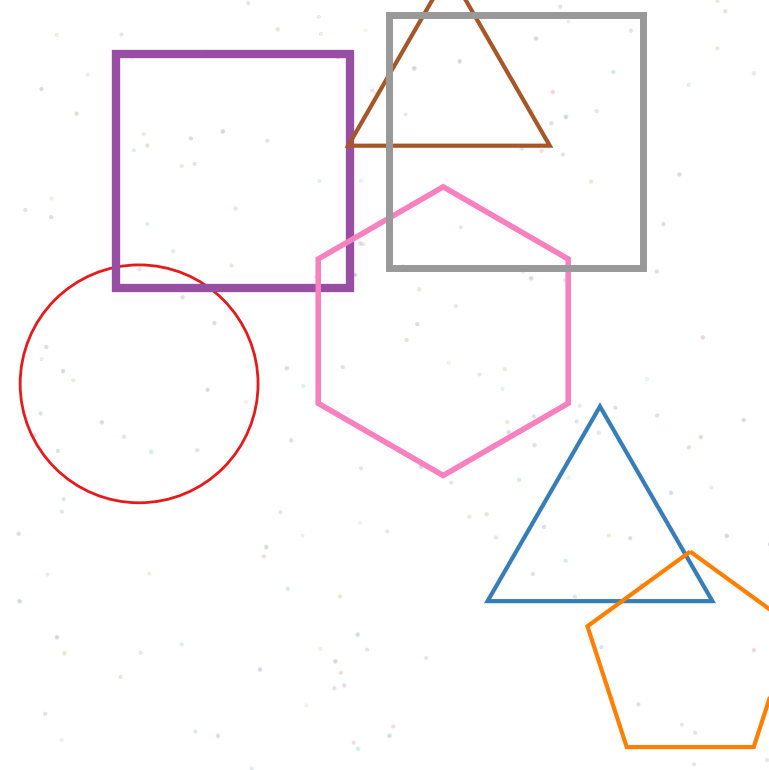[{"shape": "circle", "thickness": 1, "radius": 0.77, "center": [0.181, 0.502]}, {"shape": "triangle", "thickness": 1.5, "radius": 0.84, "center": [0.779, 0.304]}, {"shape": "square", "thickness": 3, "radius": 0.76, "center": [0.303, 0.778]}, {"shape": "pentagon", "thickness": 1.5, "radius": 0.7, "center": [0.896, 0.143]}, {"shape": "triangle", "thickness": 1.5, "radius": 0.76, "center": [0.583, 0.886]}, {"shape": "hexagon", "thickness": 2, "radius": 0.94, "center": [0.576, 0.57]}, {"shape": "square", "thickness": 2.5, "radius": 0.82, "center": [0.67, 0.816]}]